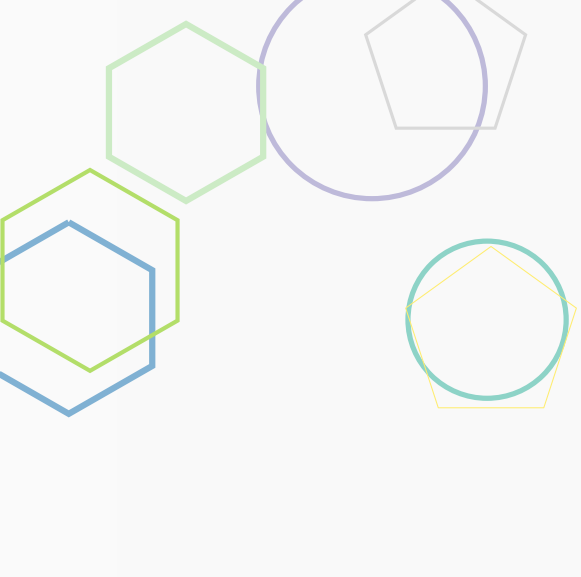[{"shape": "circle", "thickness": 2.5, "radius": 0.68, "center": [0.838, 0.446]}, {"shape": "circle", "thickness": 2.5, "radius": 0.97, "center": [0.64, 0.85]}, {"shape": "hexagon", "thickness": 3, "radius": 0.83, "center": [0.118, 0.448]}, {"shape": "hexagon", "thickness": 2, "radius": 0.87, "center": [0.155, 0.531]}, {"shape": "pentagon", "thickness": 1.5, "radius": 0.72, "center": [0.767, 0.894]}, {"shape": "hexagon", "thickness": 3, "radius": 0.77, "center": [0.32, 0.804]}, {"shape": "pentagon", "thickness": 0.5, "radius": 0.77, "center": [0.845, 0.418]}]